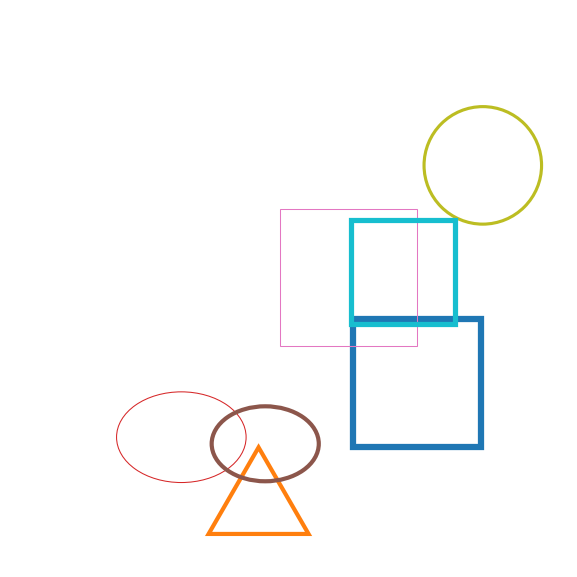[{"shape": "square", "thickness": 3, "radius": 0.55, "center": [0.722, 0.336]}, {"shape": "triangle", "thickness": 2, "radius": 0.5, "center": [0.448, 0.125]}, {"shape": "oval", "thickness": 0.5, "radius": 0.56, "center": [0.314, 0.242]}, {"shape": "oval", "thickness": 2, "radius": 0.46, "center": [0.459, 0.231]}, {"shape": "square", "thickness": 0.5, "radius": 0.59, "center": [0.604, 0.518]}, {"shape": "circle", "thickness": 1.5, "radius": 0.51, "center": [0.836, 0.713]}, {"shape": "square", "thickness": 2.5, "radius": 0.45, "center": [0.698, 0.527]}]